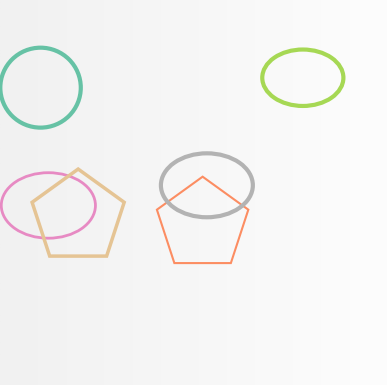[{"shape": "circle", "thickness": 3, "radius": 0.52, "center": [0.105, 0.772]}, {"shape": "pentagon", "thickness": 1.5, "radius": 0.62, "center": [0.523, 0.417]}, {"shape": "oval", "thickness": 2, "radius": 0.61, "center": [0.125, 0.466]}, {"shape": "oval", "thickness": 3, "radius": 0.52, "center": [0.782, 0.798]}, {"shape": "pentagon", "thickness": 2.5, "radius": 0.62, "center": [0.202, 0.436]}, {"shape": "oval", "thickness": 3, "radius": 0.59, "center": [0.534, 0.519]}]